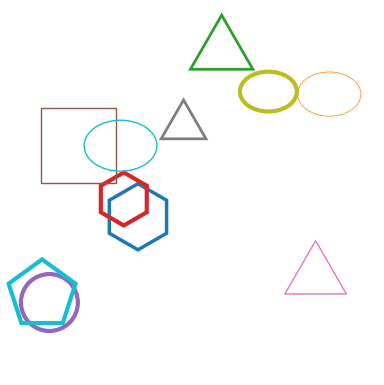[{"shape": "hexagon", "thickness": 2.5, "radius": 0.43, "center": [0.358, 0.437]}, {"shape": "oval", "thickness": 0.5, "radius": 0.41, "center": [0.855, 0.756]}, {"shape": "triangle", "thickness": 2, "radius": 0.47, "center": [0.576, 0.867]}, {"shape": "hexagon", "thickness": 3, "radius": 0.34, "center": [0.322, 0.483]}, {"shape": "circle", "thickness": 3, "radius": 0.37, "center": [0.128, 0.214]}, {"shape": "square", "thickness": 1, "radius": 0.49, "center": [0.204, 0.622]}, {"shape": "triangle", "thickness": 1, "radius": 0.46, "center": [0.82, 0.283]}, {"shape": "triangle", "thickness": 2, "radius": 0.34, "center": [0.477, 0.673]}, {"shape": "oval", "thickness": 3, "radius": 0.37, "center": [0.697, 0.762]}, {"shape": "pentagon", "thickness": 3, "radius": 0.46, "center": [0.109, 0.235]}, {"shape": "oval", "thickness": 1, "radius": 0.47, "center": [0.313, 0.622]}]